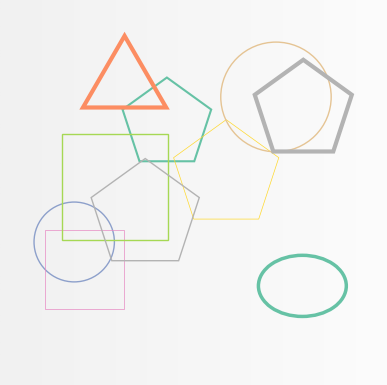[{"shape": "pentagon", "thickness": 1.5, "radius": 0.6, "center": [0.431, 0.678]}, {"shape": "oval", "thickness": 2.5, "radius": 0.57, "center": [0.78, 0.257]}, {"shape": "triangle", "thickness": 3, "radius": 0.62, "center": [0.321, 0.783]}, {"shape": "circle", "thickness": 1, "radius": 0.52, "center": [0.192, 0.371]}, {"shape": "square", "thickness": 0.5, "radius": 0.51, "center": [0.217, 0.3]}, {"shape": "square", "thickness": 1, "radius": 0.68, "center": [0.296, 0.514]}, {"shape": "pentagon", "thickness": 0.5, "radius": 0.71, "center": [0.584, 0.546]}, {"shape": "circle", "thickness": 1, "radius": 0.71, "center": [0.712, 0.748]}, {"shape": "pentagon", "thickness": 3, "radius": 0.66, "center": [0.783, 0.713]}, {"shape": "pentagon", "thickness": 1, "radius": 0.73, "center": [0.375, 0.442]}]